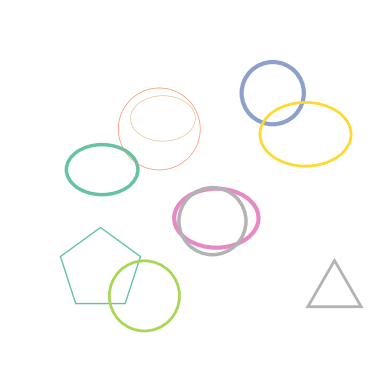[{"shape": "oval", "thickness": 2.5, "radius": 0.46, "center": [0.265, 0.559]}, {"shape": "pentagon", "thickness": 1, "radius": 0.55, "center": [0.261, 0.3]}, {"shape": "circle", "thickness": 0.5, "radius": 0.53, "center": [0.414, 0.665]}, {"shape": "circle", "thickness": 3, "radius": 0.4, "center": [0.708, 0.758]}, {"shape": "oval", "thickness": 3, "radius": 0.55, "center": [0.562, 0.433]}, {"shape": "circle", "thickness": 2, "radius": 0.46, "center": [0.375, 0.231]}, {"shape": "oval", "thickness": 2, "radius": 0.59, "center": [0.794, 0.651]}, {"shape": "oval", "thickness": 0.5, "radius": 0.42, "center": [0.423, 0.692]}, {"shape": "triangle", "thickness": 2, "radius": 0.4, "center": [0.869, 0.243]}, {"shape": "circle", "thickness": 2.5, "radius": 0.44, "center": [0.552, 0.426]}]